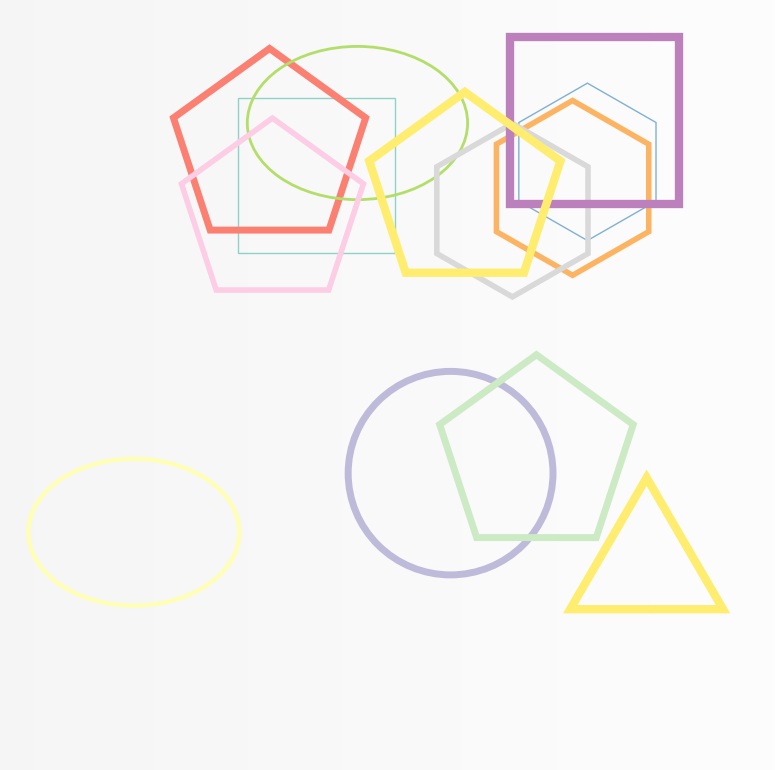[{"shape": "square", "thickness": 0.5, "radius": 0.5, "center": [0.408, 0.772]}, {"shape": "oval", "thickness": 1.5, "radius": 0.68, "center": [0.173, 0.309]}, {"shape": "circle", "thickness": 2.5, "radius": 0.66, "center": [0.581, 0.386]}, {"shape": "pentagon", "thickness": 2.5, "radius": 0.65, "center": [0.348, 0.807]}, {"shape": "hexagon", "thickness": 0.5, "radius": 0.51, "center": [0.758, 0.79]}, {"shape": "hexagon", "thickness": 2, "radius": 0.57, "center": [0.739, 0.756]}, {"shape": "oval", "thickness": 1, "radius": 0.71, "center": [0.461, 0.84]}, {"shape": "pentagon", "thickness": 2, "radius": 0.62, "center": [0.352, 0.723]}, {"shape": "hexagon", "thickness": 2, "radius": 0.56, "center": [0.661, 0.727]}, {"shape": "square", "thickness": 3, "radius": 0.54, "center": [0.767, 0.844]}, {"shape": "pentagon", "thickness": 2.5, "radius": 0.66, "center": [0.692, 0.408]}, {"shape": "triangle", "thickness": 3, "radius": 0.57, "center": [0.834, 0.266]}, {"shape": "pentagon", "thickness": 3, "radius": 0.65, "center": [0.6, 0.751]}]